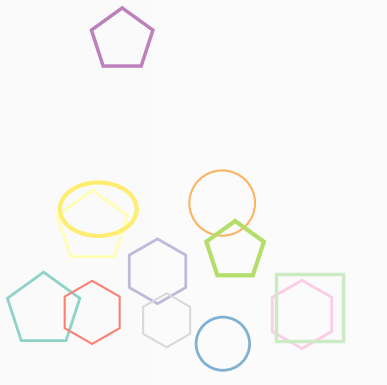[{"shape": "pentagon", "thickness": 2, "radius": 0.49, "center": [0.113, 0.195]}, {"shape": "pentagon", "thickness": 2, "radius": 0.48, "center": [0.239, 0.411]}, {"shape": "hexagon", "thickness": 2, "radius": 0.42, "center": [0.407, 0.295]}, {"shape": "hexagon", "thickness": 1.5, "radius": 0.41, "center": [0.238, 0.189]}, {"shape": "circle", "thickness": 2, "radius": 0.35, "center": [0.575, 0.107]}, {"shape": "circle", "thickness": 1.5, "radius": 0.42, "center": [0.573, 0.473]}, {"shape": "pentagon", "thickness": 3, "radius": 0.39, "center": [0.607, 0.348]}, {"shape": "hexagon", "thickness": 2, "radius": 0.44, "center": [0.779, 0.183]}, {"shape": "hexagon", "thickness": 1.5, "radius": 0.35, "center": [0.43, 0.168]}, {"shape": "pentagon", "thickness": 2.5, "radius": 0.42, "center": [0.315, 0.896]}, {"shape": "square", "thickness": 2.5, "radius": 0.43, "center": [0.798, 0.201]}, {"shape": "oval", "thickness": 3, "radius": 0.5, "center": [0.254, 0.457]}]